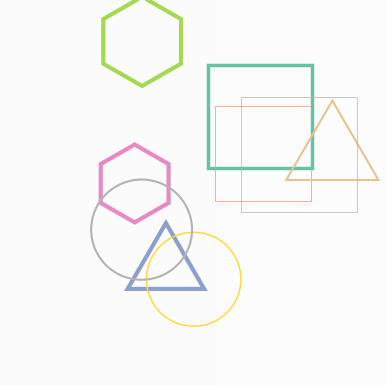[{"shape": "square", "thickness": 2.5, "radius": 0.67, "center": [0.672, 0.698]}, {"shape": "square", "thickness": 0.5, "radius": 0.62, "center": [0.679, 0.601]}, {"shape": "triangle", "thickness": 3, "radius": 0.57, "center": [0.428, 0.307]}, {"shape": "hexagon", "thickness": 3, "radius": 0.51, "center": [0.347, 0.523]}, {"shape": "hexagon", "thickness": 3, "radius": 0.58, "center": [0.367, 0.893]}, {"shape": "circle", "thickness": 1, "radius": 0.61, "center": [0.5, 0.275]}, {"shape": "triangle", "thickness": 1.5, "radius": 0.69, "center": [0.858, 0.601]}, {"shape": "circle", "thickness": 1.5, "radius": 0.65, "center": [0.365, 0.404]}, {"shape": "square", "thickness": 0.5, "radius": 0.75, "center": [0.772, 0.6]}]